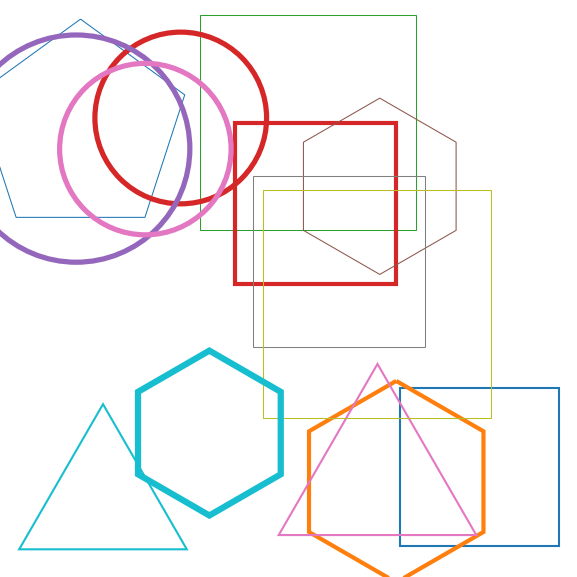[{"shape": "pentagon", "thickness": 0.5, "radius": 0.95, "center": [0.139, 0.776]}, {"shape": "square", "thickness": 1, "radius": 0.69, "center": [0.83, 0.19]}, {"shape": "hexagon", "thickness": 2, "radius": 0.87, "center": [0.686, 0.165]}, {"shape": "square", "thickness": 0.5, "radius": 0.93, "center": [0.533, 0.787]}, {"shape": "square", "thickness": 2, "radius": 0.7, "center": [0.546, 0.646]}, {"shape": "circle", "thickness": 2.5, "radius": 0.74, "center": [0.313, 0.795]}, {"shape": "circle", "thickness": 2.5, "radius": 0.98, "center": [0.132, 0.742]}, {"shape": "hexagon", "thickness": 0.5, "radius": 0.76, "center": [0.658, 0.677]}, {"shape": "circle", "thickness": 2.5, "radius": 0.74, "center": [0.252, 0.741]}, {"shape": "triangle", "thickness": 1, "radius": 0.99, "center": [0.654, 0.171]}, {"shape": "square", "thickness": 0.5, "radius": 0.74, "center": [0.587, 0.546]}, {"shape": "square", "thickness": 0.5, "radius": 0.99, "center": [0.653, 0.472]}, {"shape": "triangle", "thickness": 1, "radius": 0.84, "center": [0.178, 0.132]}, {"shape": "hexagon", "thickness": 3, "radius": 0.71, "center": [0.363, 0.249]}]